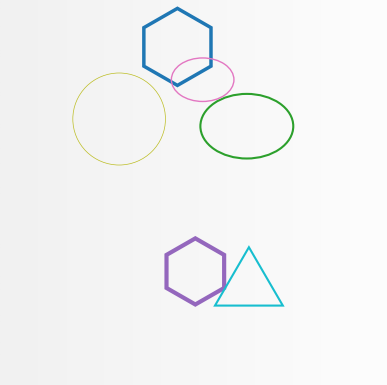[{"shape": "hexagon", "thickness": 2.5, "radius": 0.5, "center": [0.458, 0.878]}, {"shape": "oval", "thickness": 1.5, "radius": 0.6, "center": [0.637, 0.672]}, {"shape": "hexagon", "thickness": 3, "radius": 0.43, "center": [0.504, 0.295]}, {"shape": "oval", "thickness": 1, "radius": 0.4, "center": [0.523, 0.793]}, {"shape": "circle", "thickness": 0.5, "radius": 0.6, "center": [0.307, 0.691]}, {"shape": "triangle", "thickness": 1.5, "radius": 0.51, "center": [0.642, 0.257]}]